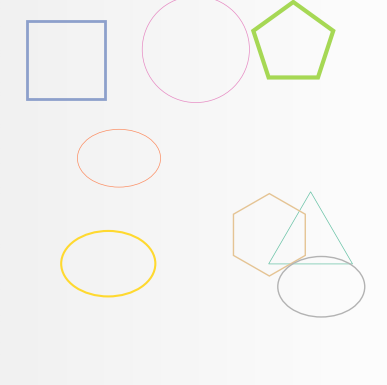[{"shape": "triangle", "thickness": 0.5, "radius": 0.62, "center": [0.802, 0.377]}, {"shape": "oval", "thickness": 0.5, "radius": 0.54, "center": [0.307, 0.589]}, {"shape": "square", "thickness": 2, "radius": 0.5, "center": [0.171, 0.844]}, {"shape": "circle", "thickness": 0.5, "radius": 0.69, "center": [0.505, 0.872]}, {"shape": "pentagon", "thickness": 3, "radius": 0.54, "center": [0.757, 0.886]}, {"shape": "oval", "thickness": 1.5, "radius": 0.61, "center": [0.279, 0.315]}, {"shape": "hexagon", "thickness": 1, "radius": 0.53, "center": [0.695, 0.39]}, {"shape": "oval", "thickness": 1, "radius": 0.56, "center": [0.829, 0.255]}]